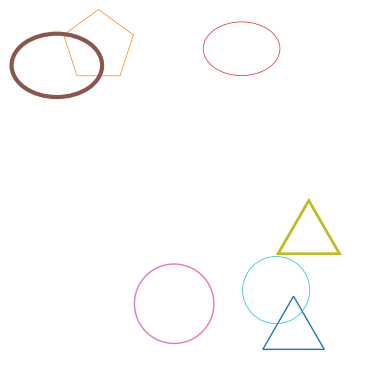[{"shape": "triangle", "thickness": 1, "radius": 0.46, "center": [0.762, 0.139]}, {"shape": "pentagon", "thickness": 0.5, "radius": 0.48, "center": [0.256, 0.88]}, {"shape": "oval", "thickness": 0.5, "radius": 0.5, "center": [0.627, 0.873]}, {"shape": "oval", "thickness": 3, "radius": 0.59, "center": [0.148, 0.83]}, {"shape": "circle", "thickness": 1, "radius": 0.52, "center": [0.452, 0.211]}, {"shape": "triangle", "thickness": 2, "radius": 0.46, "center": [0.802, 0.387]}, {"shape": "circle", "thickness": 0.5, "radius": 0.44, "center": [0.717, 0.246]}]